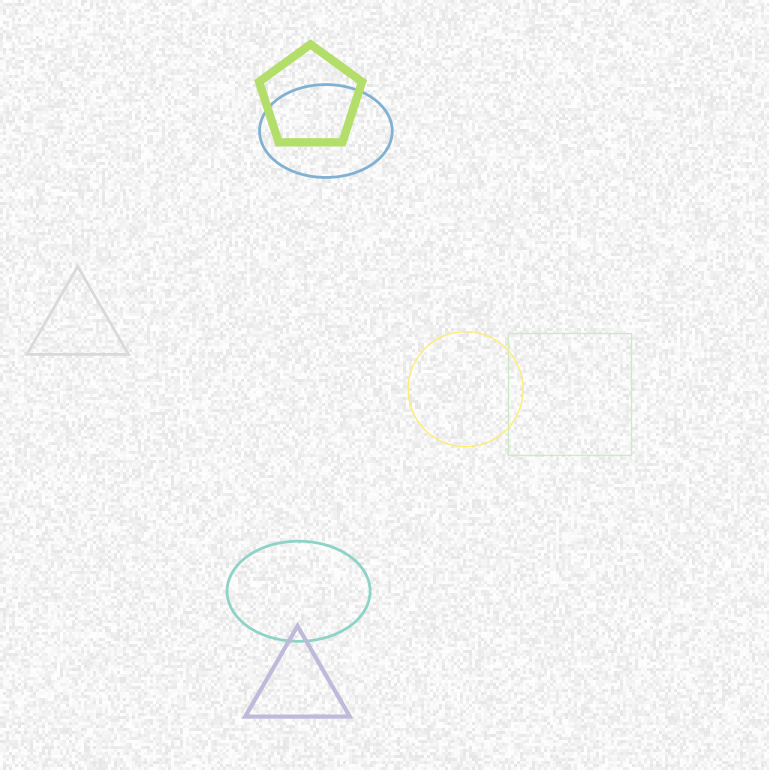[{"shape": "oval", "thickness": 1, "radius": 0.46, "center": [0.388, 0.232]}, {"shape": "triangle", "thickness": 1.5, "radius": 0.39, "center": [0.386, 0.109]}, {"shape": "oval", "thickness": 1, "radius": 0.43, "center": [0.423, 0.83]}, {"shape": "pentagon", "thickness": 3, "radius": 0.35, "center": [0.403, 0.872]}, {"shape": "triangle", "thickness": 1, "radius": 0.38, "center": [0.101, 0.578]}, {"shape": "square", "thickness": 0.5, "radius": 0.4, "center": [0.74, 0.488]}, {"shape": "circle", "thickness": 0.5, "radius": 0.37, "center": [0.605, 0.495]}]